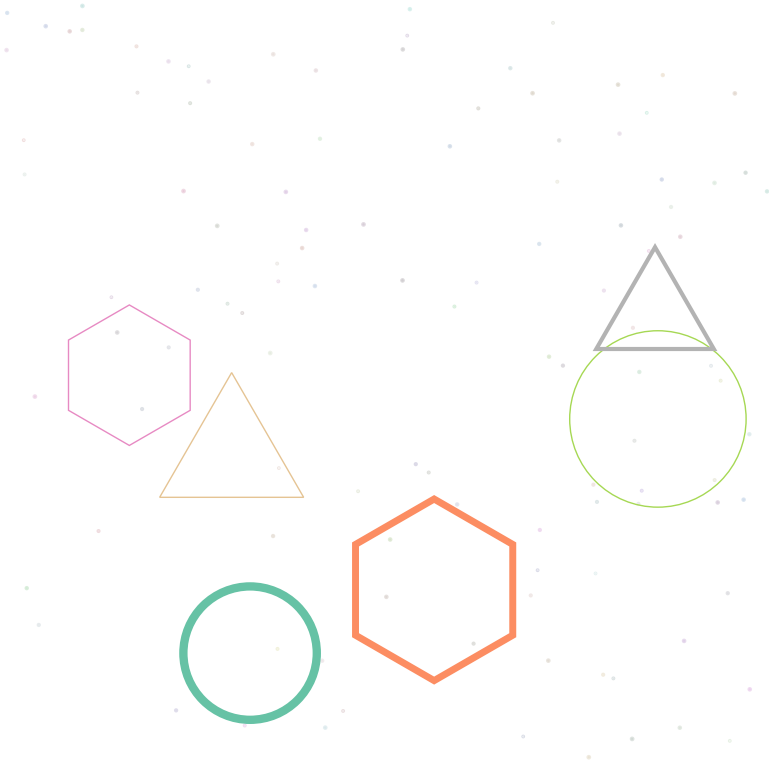[{"shape": "circle", "thickness": 3, "radius": 0.43, "center": [0.325, 0.152]}, {"shape": "hexagon", "thickness": 2.5, "radius": 0.59, "center": [0.564, 0.234]}, {"shape": "hexagon", "thickness": 0.5, "radius": 0.46, "center": [0.168, 0.513]}, {"shape": "circle", "thickness": 0.5, "radius": 0.57, "center": [0.854, 0.456]}, {"shape": "triangle", "thickness": 0.5, "radius": 0.54, "center": [0.301, 0.408]}, {"shape": "triangle", "thickness": 1.5, "radius": 0.44, "center": [0.851, 0.591]}]